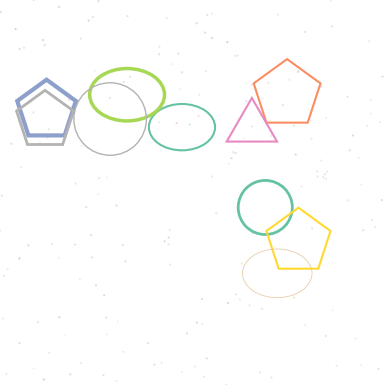[{"shape": "oval", "thickness": 1.5, "radius": 0.43, "center": [0.473, 0.67]}, {"shape": "circle", "thickness": 2, "radius": 0.35, "center": [0.689, 0.461]}, {"shape": "pentagon", "thickness": 1.5, "radius": 0.46, "center": [0.746, 0.755]}, {"shape": "pentagon", "thickness": 3, "radius": 0.4, "center": [0.121, 0.713]}, {"shape": "triangle", "thickness": 1.5, "radius": 0.38, "center": [0.654, 0.67]}, {"shape": "oval", "thickness": 2.5, "radius": 0.49, "center": [0.33, 0.754]}, {"shape": "pentagon", "thickness": 1.5, "radius": 0.44, "center": [0.775, 0.373]}, {"shape": "oval", "thickness": 0.5, "radius": 0.45, "center": [0.72, 0.29]}, {"shape": "circle", "thickness": 1, "radius": 0.47, "center": [0.286, 0.691]}, {"shape": "pentagon", "thickness": 2, "radius": 0.39, "center": [0.117, 0.688]}]